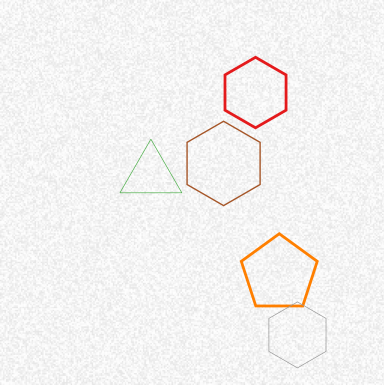[{"shape": "hexagon", "thickness": 2, "radius": 0.46, "center": [0.664, 0.76]}, {"shape": "triangle", "thickness": 0.5, "radius": 0.46, "center": [0.392, 0.546]}, {"shape": "pentagon", "thickness": 2, "radius": 0.52, "center": [0.725, 0.289]}, {"shape": "hexagon", "thickness": 1, "radius": 0.55, "center": [0.581, 0.575]}, {"shape": "hexagon", "thickness": 0.5, "radius": 0.43, "center": [0.773, 0.13]}]